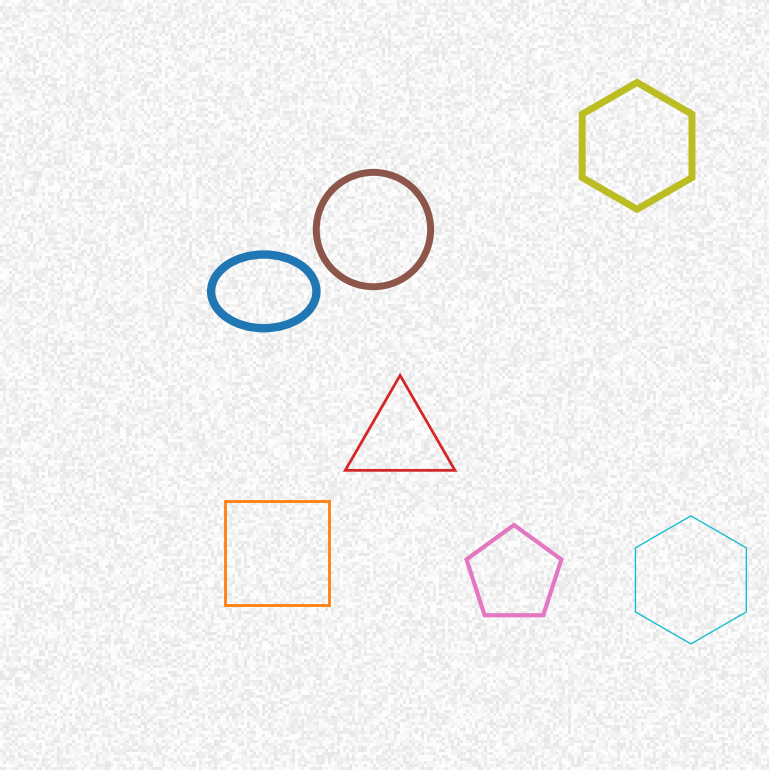[{"shape": "oval", "thickness": 3, "radius": 0.34, "center": [0.343, 0.622]}, {"shape": "square", "thickness": 1, "radius": 0.34, "center": [0.36, 0.282]}, {"shape": "triangle", "thickness": 1, "radius": 0.41, "center": [0.52, 0.43]}, {"shape": "circle", "thickness": 2.5, "radius": 0.37, "center": [0.485, 0.702]}, {"shape": "pentagon", "thickness": 1.5, "radius": 0.32, "center": [0.667, 0.253]}, {"shape": "hexagon", "thickness": 2.5, "radius": 0.41, "center": [0.827, 0.811]}, {"shape": "hexagon", "thickness": 0.5, "radius": 0.42, "center": [0.897, 0.247]}]